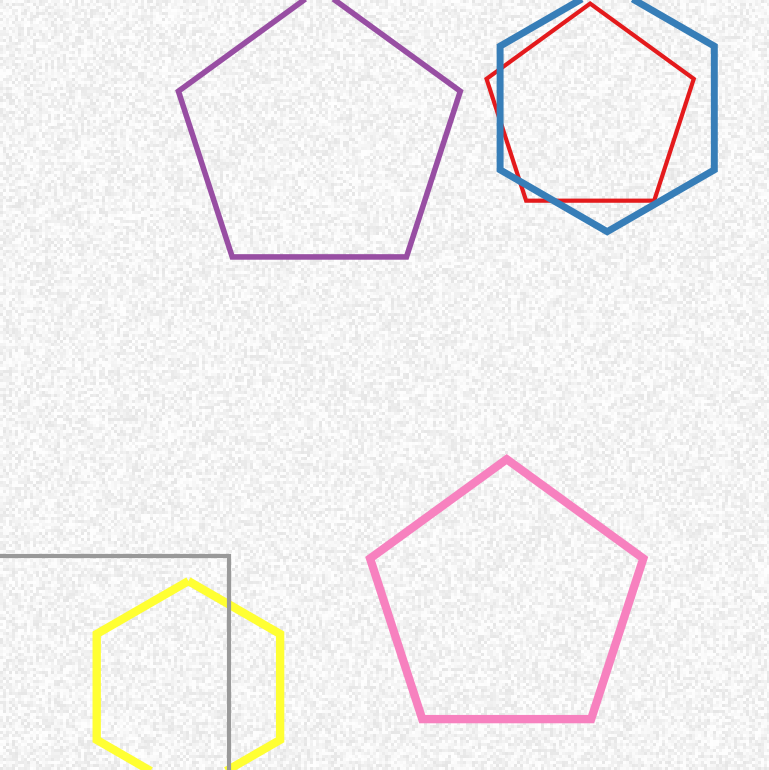[{"shape": "pentagon", "thickness": 1.5, "radius": 0.71, "center": [0.766, 0.854]}, {"shape": "hexagon", "thickness": 2.5, "radius": 0.8, "center": [0.789, 0.86]}, {"shape": "pentagon", "thickness": 2, "radius": 0.96, "center": [0.415, 0.822]}, {"shape": "hexagon", "thickness": 3, "radius": 0.69, "center": [0.245, 0.108]}, {"shape": "pentagon", "thickness": 3, "radius": 0.93, "center": [0.658, 0.217]}, {"shape": "square", "thickness": 1.5, "radius": 0.86, "center": [0.125, 0.105]}]